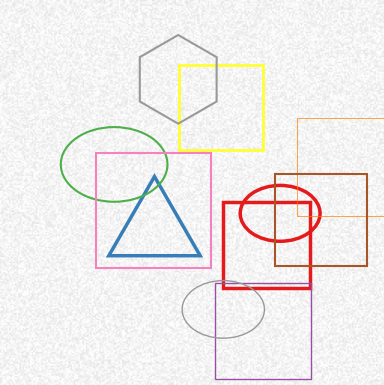[{"shape": "square", "thickness": 2.5, "radius": 0.56, "center": [0.692, 0.364]}, {"shape": "oval", "thickness": 2.5, "radius": 0.52, "center": [0.728, 0.446]}, {"shape": "triangle", "thickness": 2.5, "radius": 0.69, "center": [0.401, 0.404]}, {"shape": "oval", "thickness": 1.5, "radius": 0.69, "center": [0.296, 0.573]}, {"shape": "square", "thickness": 1, "radius": 0.62, "center": [0.683, 0.141]}, {"shape": "square", "thickness": 0.5, "radius": 0.64, "center": [0.898, 0.566]}, {"shape": "square", "thickness": 2, "radius": 0.55, "center": [0.574, 0.722]}, {"shape": "square", "thickness": 1.5, "radius": 0.6, "center": [0.834, 0.428]}, {"shape": "square", "thickness": 1.5, "radius": 0.75, "center": [0.398, 0.453]}, {"shape": "hexagon", "thickness": 1.5, "radius": 0.58, "center": [0.463, 0.794]}, {"shape": "oval", "thickness": 1, "radius": 0.53, "center": [0.58, 0.196]}]